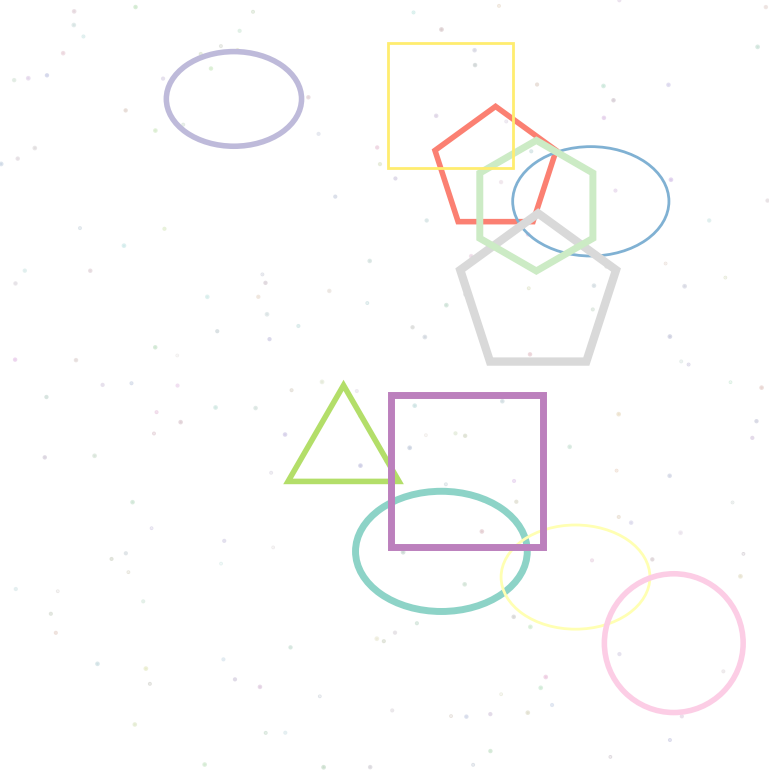[{"shape": "oval", "thickness": 2.5, "radius": 0.56, "center": [0.573, 0.284]}, {"shape": "oval", "thickness": 1, "radius": 0.48, "center": [0.747, 0.251]}, {"shape": "oval", "thickness": 2, "radius": 0.44, "center": [0.304, 0.872]}, {"shape": "pentagon", "thickness": 2, "radius": 0.41, "center": [0.644, 0.779]}, {"shape": "oval", "thickness": 1, "radius": 0.51, "center": [0.767, 0.739]}, {"shape": "triangle", "thickness": 2, "radius": 0.42, "center": [0.446, 0.416]}, {"shape": "circle", "thickness": 2, "radius": 0.45, "center": [0.875, 0.165]}, {"shape": "pentagon", "thickness": 3, "radius": 0.53, "center": [0.699, 0.617]}, {"shape": "square", "thickness": 2.5, "radius": 0.49, "center": [0.607, 0.388]}, {"shape": "hexagon", "thickness": 2.5, "radius": 0.42, "center": [0.697, 0.733]}, {"shape": "square", "thickness": 1, "radius": 0.41, "center": [0.585, 0.863]}]